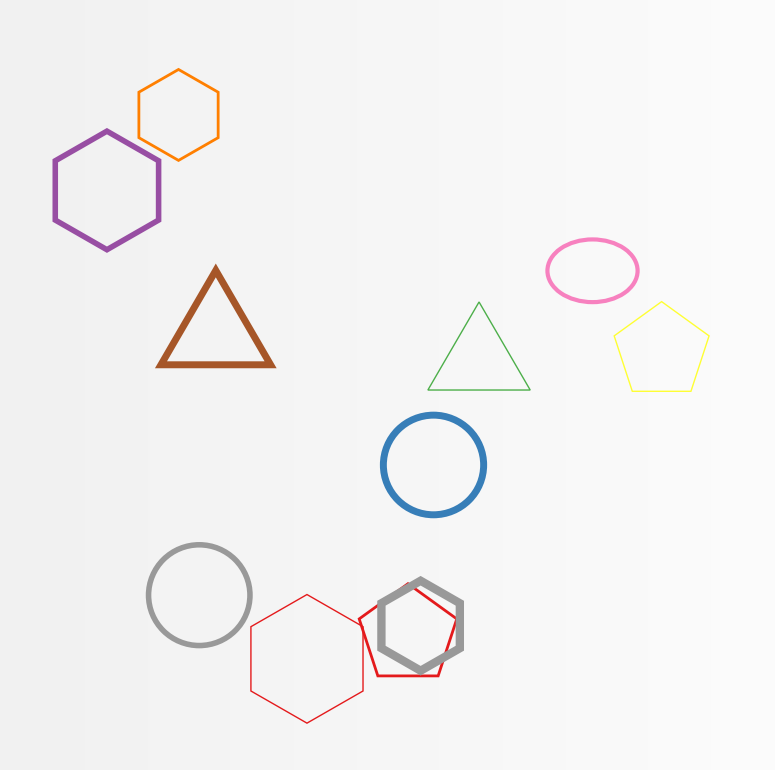[{"shape": "hexagon", "thickness": 0.5, "radius": 0.42, "center": [0.396, 0.144]}, {"shape": "pentagon", "thickness": 1, "radius": 0.33, "center": [0.526, 0.176]}, {"shape": "circle", "thickness": 2.5, "radius": 0.32, "center": [0.559, 0.396]}, {"shape": "triangle", "thickness": 0.5, "radius": 0.38, "center": [0.618, 0.532]}, {"shape": "hexagon", "thickness": 2, "radius": 0.38, "center": [0.138, 0.753]}, {"shape": "hexagon", "thickness": 1, "radius": 0.3, "center": [0.23, 0.851]}, {"shape": "pentagon", "thickness": 0.5, "radius": 0.32, "center": [0.854, 0.544]}, {"shape": "triangle", "thickness": 2.5, "radius": 0.41, "center": [0.278, 0.567]}, {"shape": "oval", "thickness": 1.5, "radius": 0.29, "center": [0.765, 0.648]}, {"shape": "hexagon", "thickness": 3, "radius": 0.29, "center": [0.543, 0.187]}, {"shape": "circle", "thickness": 2, "radius": 0.33, "center": [0.257, 0.227]}]